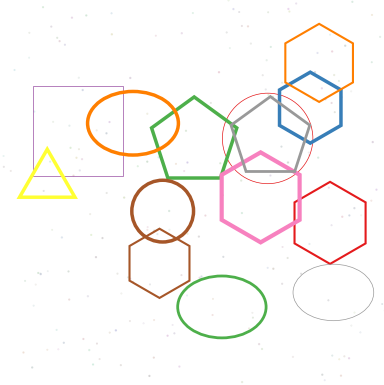[{"shape": "hexagon", "thickness": 1.5, "radius": 0.53, "center": [0.857, 0.421]}, {"shape": "circle", "thickness": 0.5, "radius": 0.59, "center": [0.695, 0.64]}, {"shape": "hexagon", "thickness": 2.5, "radius": 0.46, "center": [0.806, 0.72]}, {"shape": "oval", "thickness": 2, "radius": 0.57, "center": [0.576, 0.203]}, {"shape": "pentagon", "thickness": 2.5, "radius": 0.58, "center": [0.504, 0.632]}, {"shape": "square", "thickness": 0.5, "radius": 0.58, "center": [0.202, 0.661]}, {"shape": "hexagon", "thickness": 1.5, "radius": 0.51, "center": [0.829, 0.837]}, {"shape": "oval", "thickness": 2.5, "radius": 0.59, "center": [0.345, 0.68]}, {"shape": "triangle", "thickness": 2.5, "radius": 0.42, "center": [0.123, 0.529]}, {"shape": "circle", "thickness": 2.5, "radius": 0.4, "center": [0.423, 0.452]}, {"shape": "hexagon", "thickness": 1.5, "radius": 0.45, "center": [0.414, 0.316]}, {"shape": "hexagon", "thickness": 3, "radius": 0.58, "center": [0.677, 0.487]}, {"shape": "oval", "thickness": 0.5, "radius": 0.52, "center": [0.866, 0.24]}, {"shape": "pentagon", "thickness": 2, "radius": 0.54, "center": [0.702, 0.642]}]